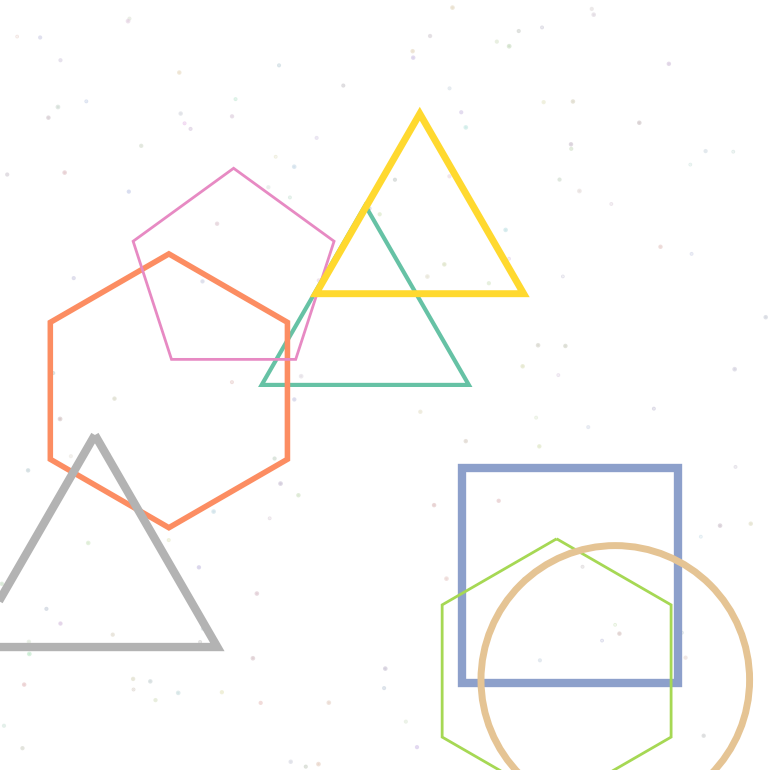[{"shape": "triangle", "thickness": 1.5, "radius": 0.78, "center": [0.474, 0.578]}, {"shape": "hexagon", "thickness": 2, "radius": 0.89, "center": [0.219, 0.492]}, {"shape": "square", "thickness": 3, "radius": 0.7, "center": [0.74, 0.252]}, {"shape": "pentagon", "thickness": 1, "radius": 0.69, "center": [0.303, 0.644]}, {"shape": "hexagon", "thickness": 1, "radius": 0.86, "center": [0.723, 0.129]}, {"shape": "triangle", "thickness": 2.5, "radius": 0.78, "center": [0.545, 0.696]}, {"shape": "circle", "thickness": 2.5, "radius": 0.87, "center": [0.799, 0.117]}, {"shape": "triangle", "thickness": 3, "radius": 0.92, "center": [0.123, 0.252]}]